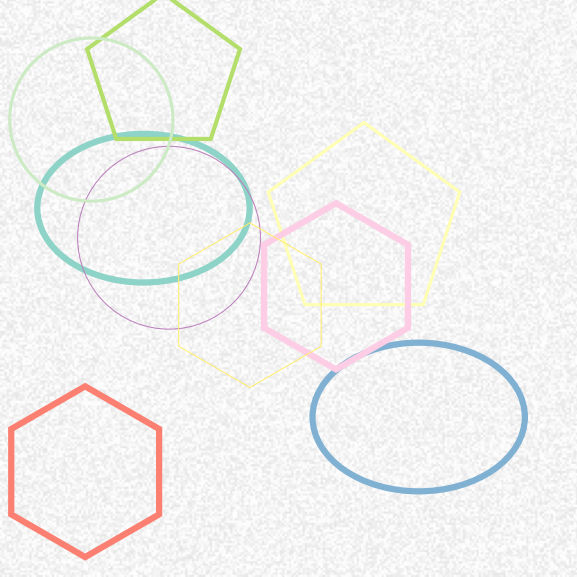[{"shape": "oval", "thickness": 3, "radius": 0.92, "center": [0.248, 0.639]}, {"shape": "pentagon", "thickness": 1.5, "radius": 0.87, "center": [0.63, 0.613]}, {"shape": "hexagon", "thickness": 3, "radius": 0.74, "center": [0.147, 0.182]}, {"shape": "oval", "thickness": 3, "radius": 0.92, "center": [0.725, 0.277]}, {"shape": "pentagon", "thickness": 2, "radius": 0.7, "center": [0.283, 0.871]}, {"shape": "hexagon", "thickness": 3, "radius": 0.72, "center": [0.582, 0.503]}, {"shape": "circle", "thickness": 0.5, "radius": 0.79, "center": [0.293, 0.587]}, {"shape": "circle", "thickness": 1.5, "radius": 0.71, "center": [0.158, 0.792]}, {"shape": "hexagon", "thickness": 0.5, "radius": 0.71, "center": [0.433, 0.471]}]